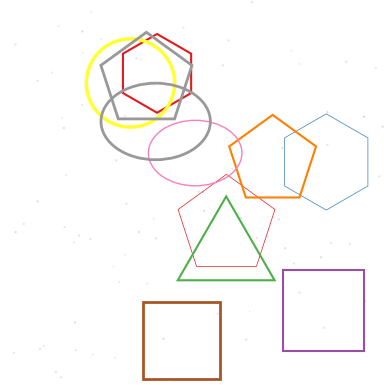[{"shape": "hexagon", "thickness": 1.5, "radius": 0.51, "center": [0.408, 0.809]}, {"shape": "pentagon", "thickness": 0.5, "radius": 0.66, "center": [0.588, 0.415]}, {"shape": "hexagon", "thickness": 0.5, "radius": 0.62, "center": [0.847, 0.579]}, {"shape": "triangle", "thickness": 1.5, "radius": 0.73, "center": [0.587, 0.345]}, {"shape": "square", "thickness": 1.5, "radius": 0.53, "center": [0.84, 0.194]}, {"shape": "pentagon", "thickness": 1.5, "radius": 0.59, "center": [0.708, 0.583]}, {"shape": "circle", "thickness": 2.5, "radius": 0.57, "center": [0.339, 0.784]}, {"shape": "square", "thickness": 2, "radius": 0.5, "center": [0.472, 0.115]}, {"shape": "oval", "thickness": 1, "radius": 0.61, "center": [0.507, 0.602]}, {"shape": "oval", "thickness": 2, "radius": 0.71, "center": [0.404, 0.685]}, {"shape": "pentagon", "thickness": 2, "radius": 0.62, "center": [0.38, 0.792]}]